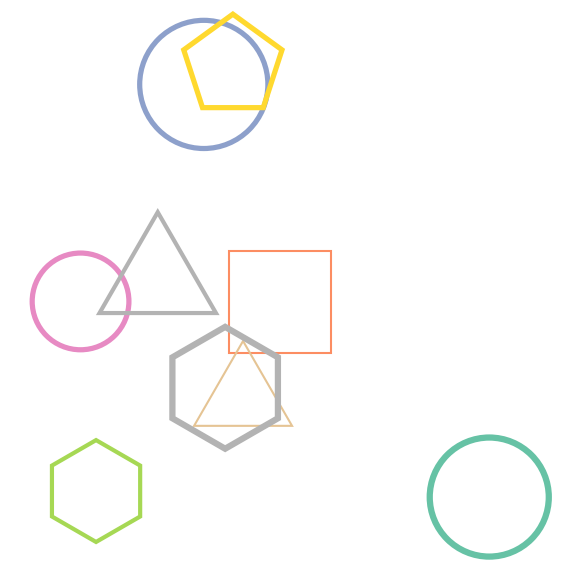[{"shape": "circle", "thickness": 3, "radius": 0.52, "center": [0.847, 0.138]}, {"shape": "square", "thickness": 1, "radius": 0.44, "center": [0.484, 0.476]}, {"shape": "circle", "thickness": 2.5, "radius": 0.55, "center": [0.353, 0.853]}, {"shape": "circle", "thickness": 2.5, "radius": 0.42, "center": [0.139, 0.477]}, {"shape": "hexagon", "thickness": 2, "radius": 0.44, "center": [0.166, 0.149]}, {"shape": "pentagon", "thickness": 2.5, "radius": 0.45, "center": [0.403, 0.885]}, {"shape": "triangle", "thickness": 1, "radius": 0.49, "center": [0.421, 0.311]}, {"shape": "hexagon", "thickness": 3, "radius": 0.53, "center": [0.39, 0.328]}, {"shape": "triangle", "thickness": 2, "radius": 0.58, "center": [0.273, 0.515]}]